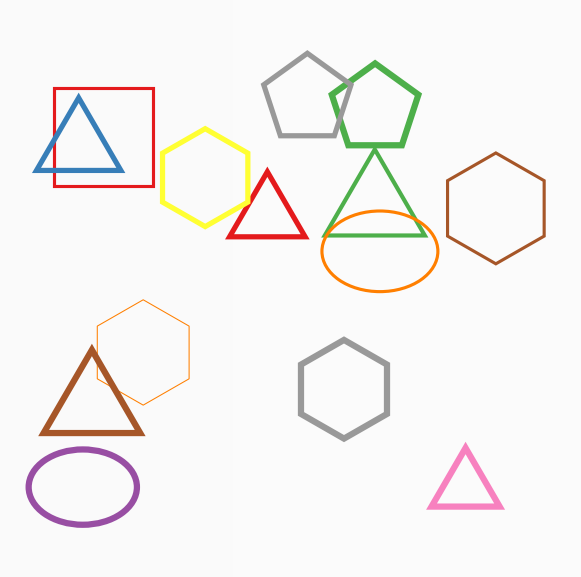[{"shape": "triangle", "thickness": 2.5, "radius": 0.38, "center": [0.46, 0.627]}, {"shape": "square", "thickness": 1.5, "radius": 0.42, "center": [0.178, 0.761]}, {"shape": "triangle", "thickness": 2.5, "radius": 0.42, "center": [0.135, 0.746]}, {"shape": "pentagon", "thickness": 3, "radius": 0.39, "center": [0.645, 0.811]}, {"shape": "triangle", "thickness": 2, "radius": 0.5, "center": [0.645, 0.641]}, {"shape": "oval", "thickness": 3, "radius": 0.47, "center": [0.142, 0.156]}, {"shape": "hexagon", "thickness": 0.5, "radius": 0.46, "center": [0.246, 0.389]}, {"shape": "oval", "thickness": 1.5, "radius": 0.5, "center": [0.654, 0.564]}, {"shape": "hexagon", "thickness": 2.5, "radius": 0.42, "center": [0.353, 0.692]}, {"shape": "triangle", "thickness": 3, "radius": 0.48, "center": [0.158, 0.297]}, {"shape": "hexagon", "thickness": 1.5, "radius": 0.48, "center": [0.853, 0.638]}, {"shape": "triangle", "thickness": 3, "radius": 0.34, "center": [0.801, 0.156]}, {"shape": "hexagon", "thickness": 3, "radius": 0.43, "center": [0.592, 0.325]}, {"shape": "pentagon", "thickness": 2.5, "radius": 0.39, "center": [0.529, 0.828]}]